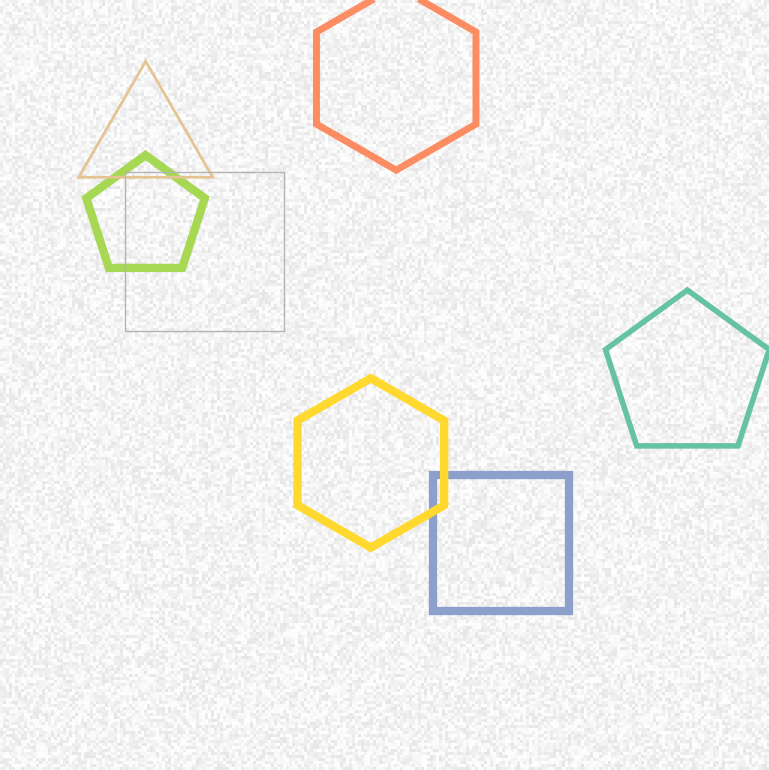[{"shape": "pentagon", "thickness": 2, "radius": 0.56, "center": [0.893, 0.511]}, {"shape": "hexagon", "thickness": 2.5, "radius": 0.6, "center": [0.515, 0.899]}, {"shape": "square", "thickness": 3, "radius": 0.44, "center": [0.65, 0.295]}, {"shape": "pentagon", "thickness": 3, "radius": 0.4, "center": [0.189, 0.718]}, {"shape": "hexagon", "thickness": 3, "radius": 0.55, "center": [0.482, 0.399]}, {"shape": "triangle", "thickness": 1, "radius": 0.5, "center": [0.189, 0.82]}, {"shape": "square", "thickness": 0.5, "radius": 0.52, "center": [0.266, 0.673]}]